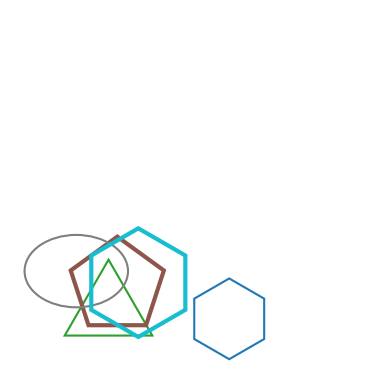[{"shape": "hexagon", "thickness": 1.5, "radius": 0.52, "center": [0.595, 0.172]}, {"shape": "triangle", "thickness": 1.5, "radius": 0.66, "center": [0.282, 0.194]}, {"shape": "pentagon", "thickness": 3, "radius": 0.64, "center": [0.305, 0.258]}, {"shape": "oval", "thickness": 1.5, "radius": 0.67, "center": [0.198, 0.296]}, {"shape": "hexagon", "thickness": 3, "radius": 0.71, "center": [0.359, 0.266]}]